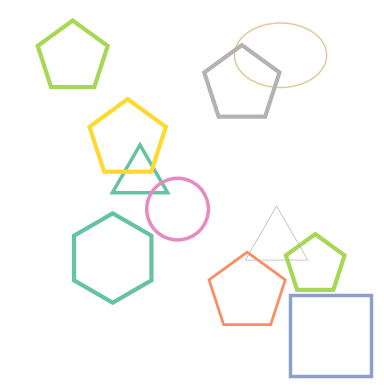[{"shape": "triangle", "thickness": 2.5, "radius": 0.41, "center": [0.364, 0.541]}, {"shape": "hexagon", "thickness": 3, "radius": 0.58, "center": [0.293, 0.33]}, {"shape": "pentagon", "thickness": 2, "radius": 0.52, "center": [0.642, 0.241]}, {"shape": "square", "thickness": 2.5, "radius": 0.53, "center": [0.858, 0.128]}, {"shape": "circle", "thickness": 2.5, "radius": 0.4, "center": [0.461, 0.457]}, {"shape": "pentagon", "thickness": 3, "radius": 0.4, "center": [0.819, 0.312]}, {"shape": "pentagon", "thickness": 3, "radius": 0.48, "center": [0.189, 0.851]}, {"shape": "pentagon", "thickness": 3, "radius": 0.52, "center": [0.332, 0.638]}, {"shape": "oval", "thickness": 1, "radius": 0.6, "center": [0.729, 0.857]}, {"shape": "triangle", "thickness": 0.5, "radius": 0.47, "center": [0.718, 0.371]}, {"shape": "pentagon", "thickness": 3, "radius": 0.51, "center": [0.628, 0.78]}]